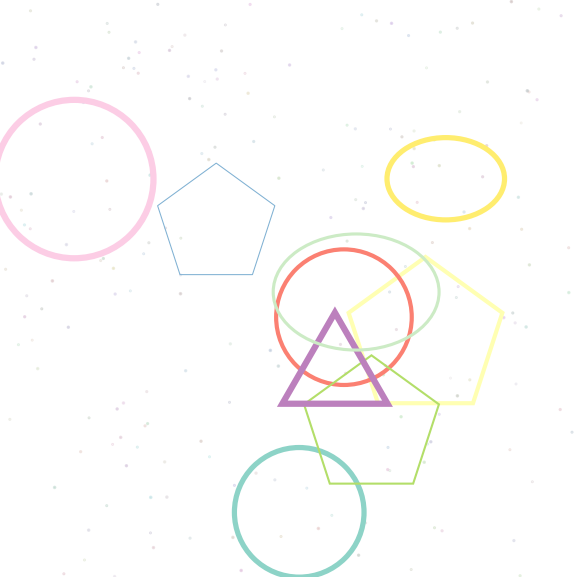[{"shape": "circle", "thickness": 2.5, "radius": 0.56, "center": [0.518, 0.112]}, {"shape": "pentagon", "thickness": 2, "radius": 0.7, "center": [0.737, 0.414]}, {"shape": "circle", "thickness": 2, "radius": 0.59, "center": [0.596, 0.45]}, {"shape": "pentagon", "thickness": 0.5, "radius": 0.53, "center": [0.374, 0.61]}, {"shape": "pentagon", "thickness": 1, "radius": 0.61, "center": [0.643, 0.261]}, {"shape": "circle", "thickness": 3, "radius": 0.69, "center": [0.129, 0.689]}, {"shape": "triangle", "thickness": 3, "radius": 0.53, "center": [0.58, 0.353]}, {"shape": "oval", "thickness": 1.5, "radius": 0.72, "center": [0.617, 0.493]}, {"shape": "oval", "thickness": 2.5, "radius": 0.51, "center": [0.772, 0.69]}]